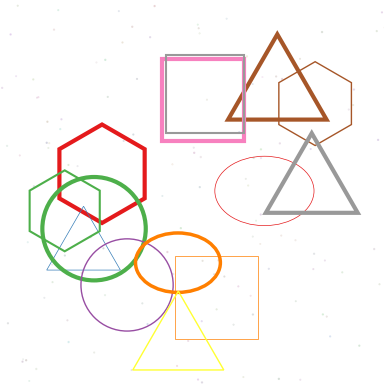[{"shape": "oval", "thickness": 0.5, "radius": 0.64, "center": [0.687, 0.504]}, {"shape": "hexagon", "thickness": 3, "radius": 0.64, "center": [0.265, 0.549]}, {"shape": "triangle", "thickness": 0.5, "radius": 0.55, "center": [0.217, 0.354]}, {"shape": "circle", "thickness": 3, "radius": 0.67, "center": [0.244, 0.406]}, {"shape": "hexagon", "thickness": 1.5, "radius": 0.53, "center": [0.168, 0.452]}, {"shape": "circle", "thickness": 1, "radius": 0.6, "center": [0.33, 0.26]}, {"shape": "square", "thickness": 0.5, "radius": 0.54, "center": [0.562, 0.228]}, {"shape": "oval", "thickness": 2.5, "radius": 0.55, "center": [0.462, 0.318]}, {"shape": "triangle", "thickness": 1, "radius": 0.68, "center": [0.463, 0.107]}, {"shape": "hexagon", "thickness": 1, "radius": 0.54, "center": [0.819, 0.731]}, {"shape": "triangle", "thickness": 3, "radius": 0.74, "center": [0.72, 0.763]}, {"shape": "square", "thickness": 3, "radius": 0.53, "center": [0.527, 0.74]}, {"shape": "square", "thickness": 1.5, "radius": 0.51, "center": [0.533, 0.756]}, {"shape": "triangle", "thickness": 3, "radius": 0.69, "center": [0.81, 0.516]}]